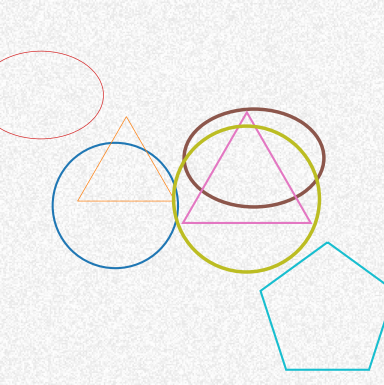[{"shape": "circle", "thickness": 1.5, "radius": 0.81, "center": [0.3, 0.466]}, {"shape": "triangle", "thickness": 0.5, "radius": 0.73, "center": [0.328, 0.551]}, {"shape": "oval", "thickness": 0.5, "radius": 0.81, "center": [0.106, 0.753]}, {"shape": "oval", "thickness": 2.5, "radius": 0.91, "center": [0.66, 0.59]}, {"shape": "triangle", "thickness": 1.5, "radius": 0.96, "center": [0.641, 0.517]}, {"shape": "circle", "thickness": 2.5, "radius": 0.95, "center": [0.64, 0.483]}, {"shape": "pentagon", "thickness": 1.5, "radius": 0.92, "center": [0.851, 0.188]}]